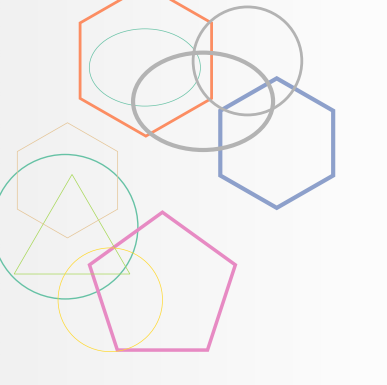[{"shape": "oval", "thickness": 0.5, "radius": 0.72, "center": [0.374, 0.825]}, {"shape": "circle", "thickness": 1, "radius": 0.94, "center": [0.168, 0.411]}, {"shape": "hexagon", "thickness": 2, "radius": 0.98, "center": [0.376, 0.842]}, {"shape": "hexagon", "thickness": 3, "radius": 0.84, "center": [0.714, 0.628]}, {"shape": "pentagon", "thickness": 2.5, "radius": 0.99, "center": [0.419, 0.251]}, {"shape": "triangle", "thickness": 0.5, "radius": 0.86, "center": [0.186, 0.375]}, {"shape": "circle", "thickness": 0.5, "radius": 0.67, "center": [0.285, 0.221]}, {"shape": "hexagon", "thickness": 0.5, "radius": 0.75, "center": [0.174, 0.532]}, {"shape": "circle", "thickness": 2, "radius": 0.7, "center": [0.639, 0.842]}, {"shape": "oval", "thickness": 3, "radius": 0.9, "center": [0.524, 0.737]}]